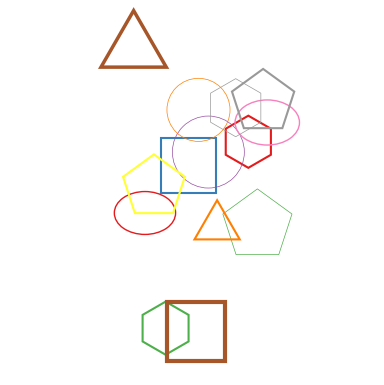[{"shape": "hexagon", "thickness": 1.5, "radius": 0.34, "center": [0.645, 0.632]}, {"shape": "oval", "thickness": 1, "radius": 0.4, "center": [0.377, 0.447]}, {"shape": "square", "thickness": 1.5, "radius": 0.36, "center": [0.49, 0.571]}, {"shape": "pentagon", "thickness": 0.5, "radius": 0.47, "center": [0.669, 0.415]}, {"shape": "hexagon", "thickness": 1.5, "radius": 0.34, "center": [0.43, 0.148]}, {"shape": "circle", "thickness": 0.5, "radius": 0.47, "center": [0.541, 0.605]}, {"shape": "circle", "thickness": 0.5, "radius": 0.41, "center": [0.516, 0.715]}, {"shape": "triangle", "thickness": 1.5, "radius": 0.34, "center": [0.564, 0.412]}, {"shape": "pentagon", "thickness": 1.5, "radius": 0.42, "center": [0.4, 0.515]}, {"shape": "square", "thickness": 3, "radius": 0.38, "center": [0.51, 0.139]}, {"shape": "triangle", "thickness": 2.5, "radius": 0.49, "center": [0.347, 0.875]}, {"shape": "oval", "thickness": 1, "radius": 0.42, "center": [0.694, 0.682]}, {"shape": "hexagon", "thickness": 0.5, "radius": 0.38, "center": [0.612, 0.72]}, {"shape": "pentagon", "thickness": 1.5, "radius": 0.43, "center": [0.683, 0.736]}]